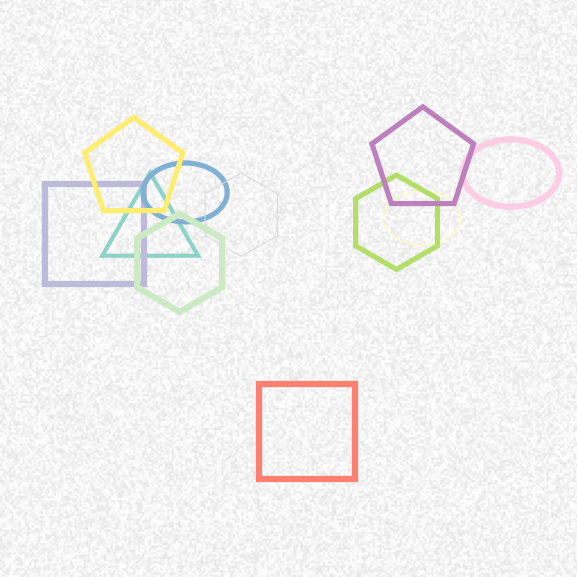[{"shape": "triangle", "thickness": 2, "radius": 0.48, "center": [0.26, 0.604]}, {"shape": "oval", "thickness": 0.5, "radius": 0.34, "center": [0.731, 0.622]}, {"shape": "square", "thickness": 3, "radius": 0.43, "center": [0.163, 0.594]}, {"shape": "square", "thickness": 3, "radius": 0.41, "center": [0.531, 0.252]}, {"shape": "oval", "thickness": 2.5, "radius": 0.36, "center": [0.321, 0.666]}, {"shape": "hexagon", "thickness": 2.5, "radius": 0.41, "center": [0.687, 0.614]}, {"shape": "oval", "thickness": 3, "radius": 0.42, "center": [0.885, 0.699]}, {"shape": "hexagon", "thickness": 0.5, "radius": 0.36, "center": [0.418, 0.627]}, {"shape": "pentagon", "thickness": 2.5, "radius": 0.46, "center": [0.732, 0.722]}, {"shape": "hexagon", "thickness": 3, "radius": 0.42, "center": [0.311, 0.544]}, {"shape": "pentagon", "thickness": 2.5, "radius": 0.45, "center": [0.232, 0.707]}]